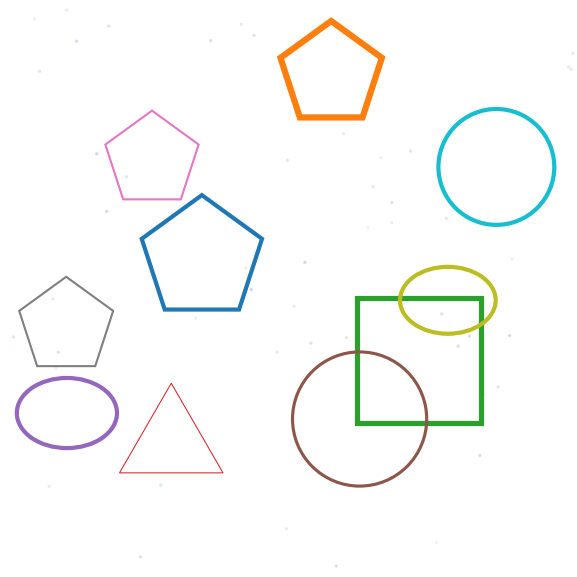[{"shape": "pentagon", "thickness": 2, "radius": 0.55, "center": [0.35, 0.552]}, {"shape": "pentagon", "thickness": 3, "radius": 0.46, "center": [0.573, 0.87]}, {"shape": "square", "thickness": 2.5, "radius": 0.54, "center": [0.725, 0.375]}, {"shape": "triangle", "thickness": 0.5, "radius": 0.52, "center": [0.297, 0.232]}, {"shape": "oval", "thickness": 2, "radius": 0.43, "center": [0.116, 0.284]}, {"shape": "circle", "thickness": 1.5, "radius": 0.58, "center": [0.623, 0.274]}, {"shape": "pentagon", "thickness": 1, "radius": 0.42, "center": [0.263, 0.723]}, {"shape": "pentagon", "thickness": 1, "radius": 0.43, "center": [0.115, 0.434]}, {"shape": "oval", "thickness": 2, "radius": 0.41, "center": [0.776, 0.479]}, {"shape": "circle", "thickness": 2, "radius": 0.5, "center": [0.859, 0.71]}]